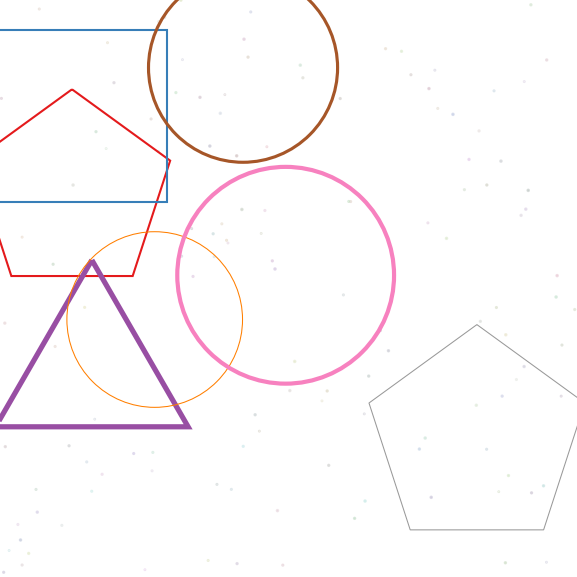[{"shape": "pentagon", "thickness": 1, "radius": 0.89, "center": [0.125, 0.666]}, {"shape": "square", "thickness": 1, "radius": 0.75, "center": [0.14, 0.799]}, {"shape": "triangle", "thickness": 2.5, "radius": 0.96, "center": [0.159, 0.356]}, {"shape": "circle", "thickness": 0.5, "radius": 0.76, "center": [0.268, 0.446]}, {"shape": "circle", "thickness": 1.5, "radius": 0.82, "center": [0.421, 0.882]}, {"shape": "circle", "thickness": 2, "radius": 0.94, "center": [0.495, 0.522]}, {"shape": "pentagon", "thickness": 0.5, "radius": 0.98, "center": [0.826, 0.241]}]